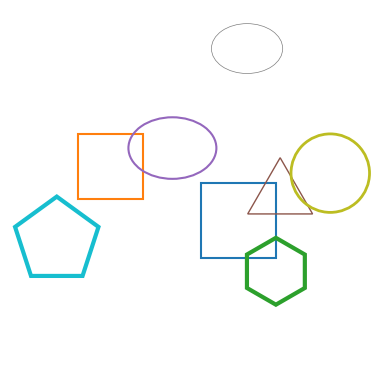[{"shape": "square", "thickness": 1.5, "radius": 0.48, "center": [0.62, 0.428]}, {"shape": "square", "thickness": 1.5, "radius": 0.42, "center": [0.286, 0.568]}, {"shape": "hexagon", "thickness": 3, "radius": 0.43, "center": [0.717, 0.295]}, {"shape": "oval", "thickness": 1.5, "radius": 0.57, "center": [0.448, 0.615]}, {"shape": "triangle", "thickness": 1, "radius": 0.49, "center": [0.728, 0.493]}, {"shape": "oval", "thickness": 0.5, "radius": 0.46, "center": [0.642, 0.874]}, {"shape": "circle", "thickness": 2, "radius": 0.51, "center": [0.858, 0.55]}, {"shape": "pentagon", "thickness": 3, "radius": 0.57, "center": [0.147, 0.375]}]